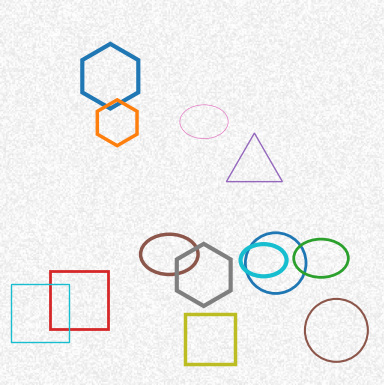[{"shape": "circle", "thickness": 2, "radius": 0.39, "center": [0.716, 0.317]}, {"shape": "hexagon", "thickness": 3, "radius": 0.42, "center": [0.287, 0.802]}, {"shape": "hexagon", "thickness": 2.5, "radius": 0.3, "center": [0.304, 0.681]}, {"shape": "oval", "thickness": 2, "radius": 0.35, "center": [0.834, 0.329]}, {"shape": "square", "thickness": 2, "radius": 0.38, "center": [0.204, 0.22]}, {"shape": "triangle", "thickness": 1, "radius": 0.42, "center": [0.661, 0.57]}, {"shape": "circle", "thickness": 1.5, "radius": 0.41, "center": [0.874, 0.142]}, {"shape": "oval", "thickness": 2.5, "radius": 0.37, "center": [0.44, 0.339]}, {"shape": "oval", "thickness": 0.5, "radius": 0.31, "center": [0.53, 0.684]}, {"shape": "hexagon", "thickness": 3, "radius": 0.4, "center": [0.529, 0.286]}, {"shape": "square", "thickness": 2.5, "radius": 0.32, "center": [0.546, 0.119]}, {"shape": "oval", "thickness": 3, "radius": 0.3, "center": [0.685, 0.324]}, {"shape": "square", "thickness": 1, "radius": 0.38, "center": [0.104, 0.186]}]